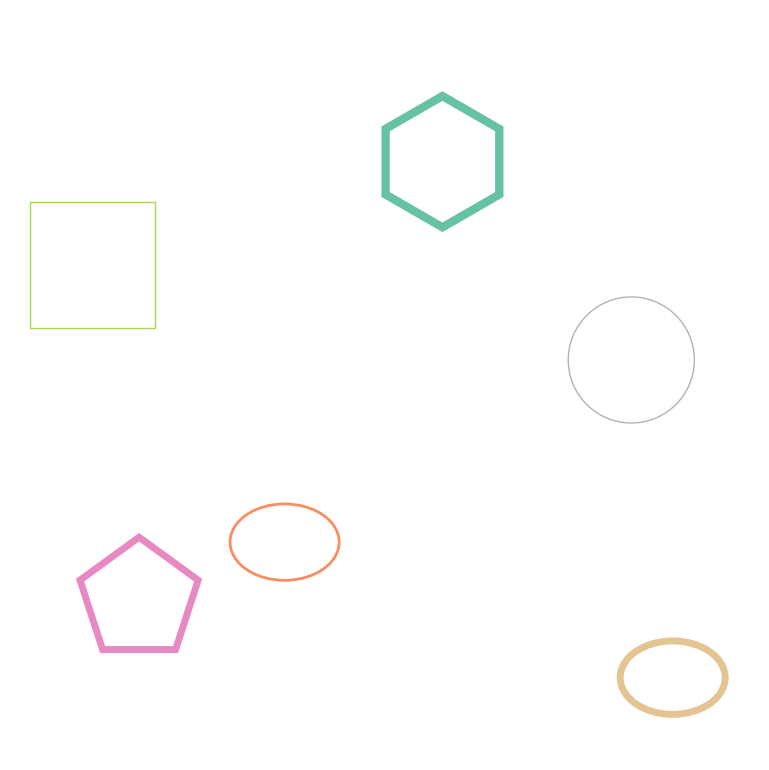[{"shape": "hexagon", "thickness": 3, "radius": 0.43, "center": [0.575, 0.79]}, {"shape": "oval", "thickness": 1, "radius": 0.35, "center": [0.37, 0.296]}, {"shape": "pentagon", "thickness": 2.5, "radius": 0.4, "center": [0.181, 0.222]}, {"shape": "square", "thickness": 0.5, "radius": 0.41, "center": [0.12, 0.656]}, {"shape": "oval", "thickness": 2.5, "radius": 0.34, "center": [0.874, 0.12]}, {"shape": "circle", "thickness": 0.5, "radius": 0.41, "center": [0.82, 0.533]}]